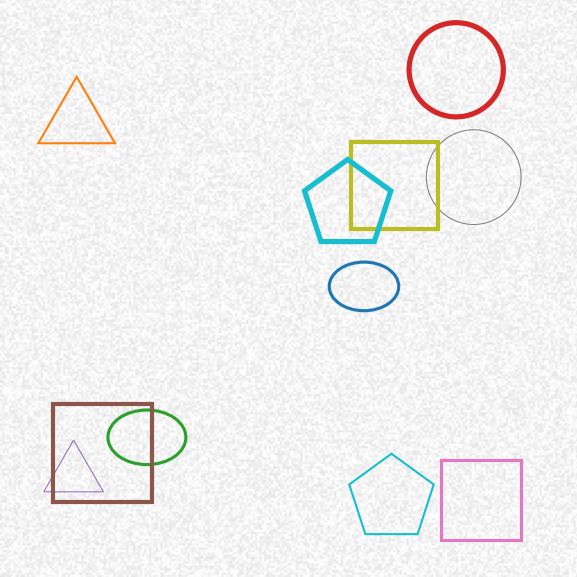[{"shape": "oval", "thickness": 1.5, "radius": 0.3, "center": [0.63, 0.503]}, {"shape": "triangle", "thickness": 1, "radius": 0.38, "center": [0.133, 0.789]}, {"shape": "oval", "thickness": 1.5, "radius": 0.34, "center": [0.254, 0.242]}, {"shape": "circle", "thickness": 2.5, "radius": 0.41, "center": [0.79, 0.878]}, {"shape": "triangle", "thickness": 0.5, "radius": 0.3, "center": [0.127, 0.177]}, {"shape": "square", "thickness": 2, "radius": 0.43, "center": [0.178, 0.215]}, {"shape": "square", "thickness": 1.5, "radius": 0.34, "center": [0.833, 0.133]}, {"shape": "circle", "thickness": 0.5, "radius": 0.41, "center": [0.82, 0.692]}, {"shape": "square", "thickness": 2, "radius": 0.38, "center": [0.683, 0.678]}, {"shape": "pentagon", "thickness": 2.5, "radius": 0.39, "center": [0.602, 0.644]}, {"shape": "pentagon", "thickness": 1, "radius": 0.38, "center": [0.678, 0.136]}]